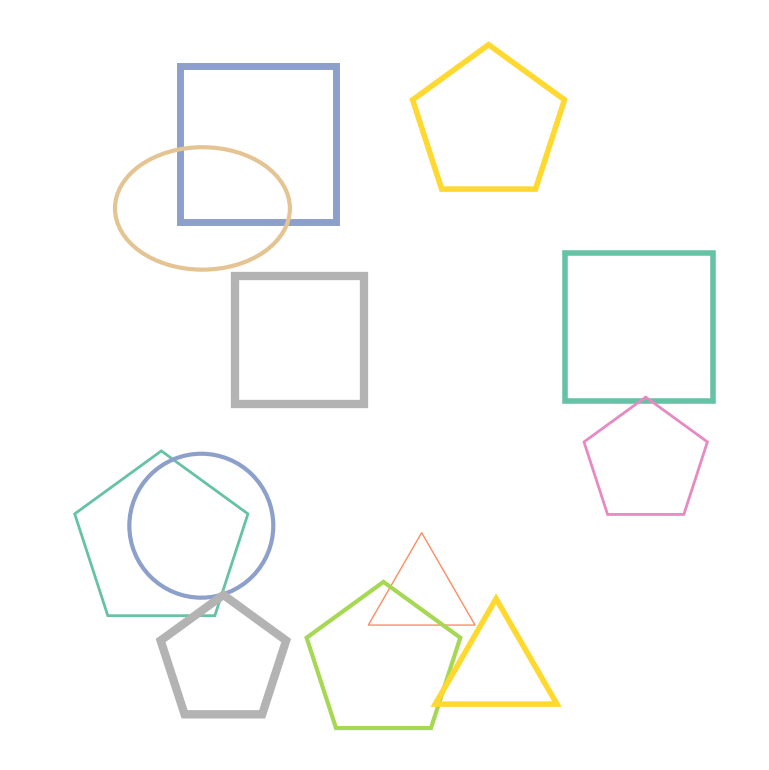[{"shape": "square", "thickness": 2, "radius": 0.48, "center": [0.83, 0.576]}, {"shape": "pentagon", "thickness": 1, "radius": 0.59, "center": [0.21, 0.296]}, {"shape": "triangle", "thickness": 0.5, "radius": 0.4, "center": [0.548, 0.228]}, {"shape": "square", "thickness": 2.5, "radius": 0.51, "center": [0.336, 0.813]}, {"shape": "circle", "thickness": 1.5, "radius": 0.47, "center": [0.261, 0.317]}, {"shape": "pentagon", "thickness": 1, "radius": 0.42, "center": [0.839, 0.4]}, {"shape": "pentagon", "thickness": 1.5, "radius": 0.52, "center": [0.498, 0.139]}, {"shape": "triangle", "thickness": 2, "radius": 0.46, "center": [0.644, 0.131]}, {"shape": "pentagon", "thickness": 2, "radius": 0.52, "center": [0.635, 0.838]}, {"shape": "oval", "thickness": 1.5, "radius": 0.57, "center": [0.263, 0.729]}, {"shape": "square", "thickness": 3, "radius": 0.42, "center": [0.389, 0.558]}, {"shape": "pentagon", "thickness": 3, "radius": 0.43, "center": [0.29, 0.142]}]